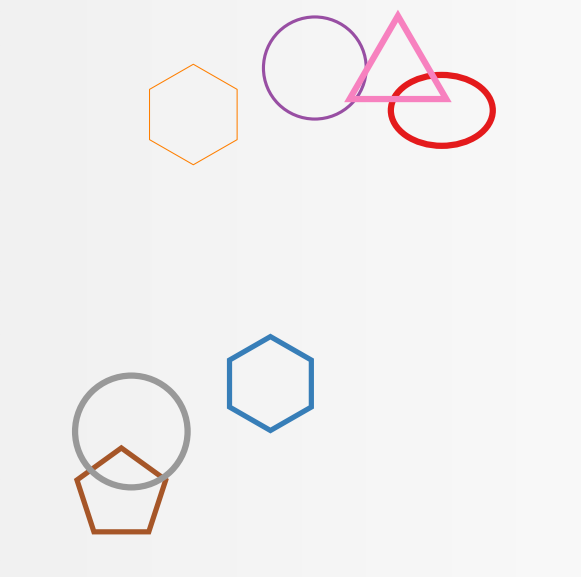[{"shape": "oval", "thickness": 3, "radius": 0.44, "center": [0.76, 0.808]}, {"shape": "hexagon", "thickness": 2.5, "radius": 0.41, "center": [0.465, 0.335]}, {"shape": "circle", "thickness": 1.5, "radius": 0.44, "center": [0.542, 0.881]}, {"shape": "hexagon", "thickness": 0.5, "radius": 0.44, "center": [0.333, 0.801]}, {"shape": "pentagon", "thickness": 2.5, "radius": 0.4, "center": [0.209, 0.143]}, {"shape": "triangle", "thickness": 3, "radius": 0.48, "center": [0.685, 0.876]}, {"shape": "circle", "thickness": 3, "radius": 0.48, "center": [0.226, 0.252]}]